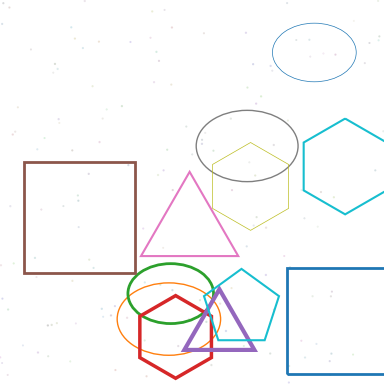[{"shape": "oval", "thickness": 0.5, "radius": 0.54, "center": [0.816, 0.864]}, {"shape": "square", "thickness": 2, "radius": 0.69, "center": [0.882, 0.166]}, {"shape": "oval", "thickness": 1, "radius": 0.67, "center": [0.439, 0.171]}, {"shape": "oval", "thickness": 2, "radius": 0.56, "center": [0.443, 0.237]}, {"shape": "hexagon", "thickness": 2.5, "radius": 0.54, "center": [0.456, 0.125]}, {"shape": "triangle", "thickness": 3, "radius": 0.53, "center": [0.57, 0.144]}, {"shape": "square", "thickness": 2, "radius": 0.72, "center": [0.206, 0.435]}, {"shape": "triangle", "thickness": 1.5, "radius": 0.73, "center": [0.493, 0.408]}, {"shape": "oval", "thickness": 1, "radius": 0.66, "center": [0.642, 0.621]}, {"shape": "hexagon", "thickness": 0.5, "radius": 0.57, "center": [0.651, 0.516]}, {"shape": "hexagon", "thickness": 1.5, "radius": 0.62, "center": [0.896, 0.568]}, {"shape": "pentagon", "thickness": 1.5, "radius": 0.51, "center": [0.627, 0.199]}]